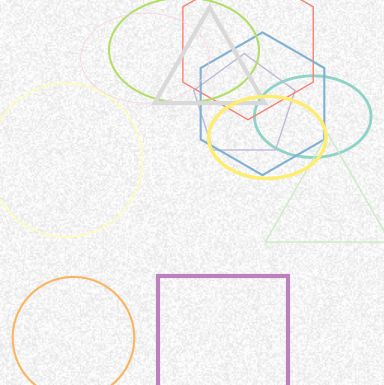[{"shape": "oval", "thickness": 2, "radius": 0.76, "center": [0.812, 0.697]}, {"shape": "circle", "thickness": 1, "radius": 1.0, "center": [0.171, 0.584]}, {"shape": "pentagon", "thickness": 1, "radius": 0.69, "center": [0.634, 0.722]}, {"shape": "hexagon", "thickness": 1, "radius": 0.98, "center": [0.644, 0.884]}, {"shape": "hexagon", "thickness": 1.5, "radius": 0.93, "center": [0.682, 0.731]}, {"shape": "circle", "thickness": 1.5, "radius": 0.79, "center": [0.191, 0.123]}, {"shape": "oval", "thickness": 1.5, "radius": 0.97, "center": [0.478, 0.87]}, {"shape": "oval", "thickness": 0.5, "radius": 0.84, "center": [0.377, 0.849]}, {"shape": "triangle", "thickness": 3, "radius": 0.83, "center": [0.544, 0.815]}, {"shape": "square", "thickness": 3, "radius": 0.84, "center": [0.579, 0.115]}, {"shape": "triangle", "thickness": 1, "radius": 0.94, "center": [0.852, 0.465]}, {"shape": "oval", "thickness": 2.5, "radius": 0.76, "center": [0.694, 0.643]}]